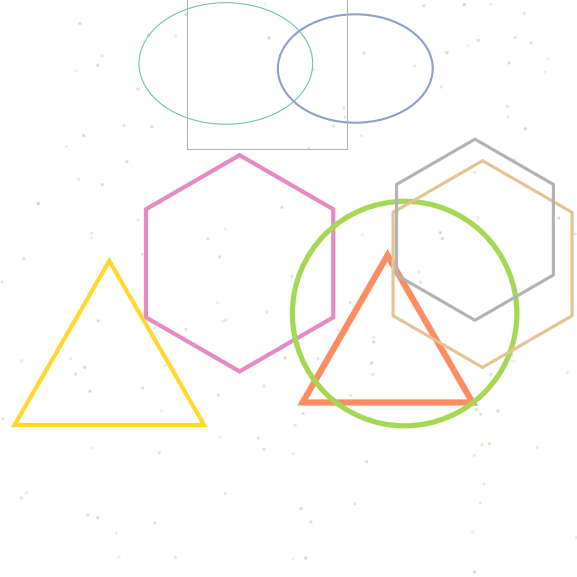[{"shape": "oval", "thickness": 0.5, "radius": 0.75, "center": [0.391, 0.889]}, {"shape": "triangle", "thickness": 3, "radius": 0.85, "center": [0.671, 0.387]}, {"shape": "oval", "thickness": 1, "radius": 0.67, "center": [0.615, 0.88]}, {"shape": "hexagon", "thickness": 2, "radius": 0.94, "center": [0.415, 0.543]}, {"shape": "circle", "thickness": 2.5, "radius": 0.97, "center": [0.701, 0.456]}, {"shape": "triangle", "thickness": 2, "radius": 0.95, "center": [0.189, 0.358]}, {"shape": "hexagon", "thickness": 1.5, "radius": 0.89, "center": [0.836, 0.542]}, {"shape": "hexagon", "thickness": 1.5, "radius": 0.78, "center": [0.822, 0.601]}, {"shape": "square", "thickness": 0.5, "radius": 0.69, "center": [0.463, 0.88]}]